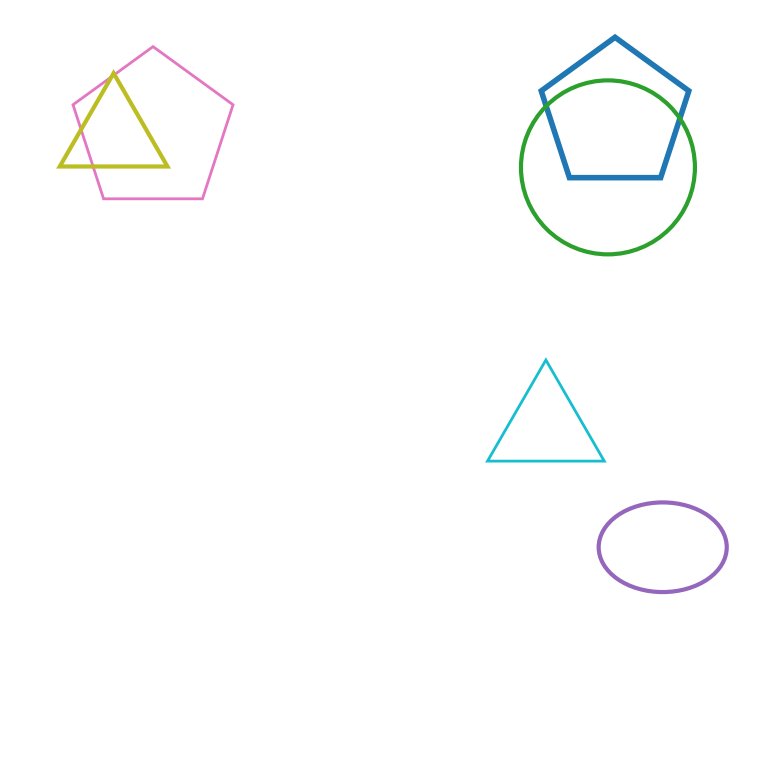[{"shape": "pentagon", "thickness": 2, "radius": 0.5, "center": [0.799, 0.851]}, {"shape": "circle", "thickness": 1.5, "radius": 0.56, "center": [0.79, 0.783]}, {"shape": "oval", "thickness": 1.5, "radius": 0.42, "center": [0.861, 0.289]}, {"shape": "pentagon", "thickness": 1, "radius": 0.55, "center": [0.199, 0.83]}, {"shape": "triangle", "thickness": 1.5, "radius": 0.4, "center": [0.148, 0.824]}, {"shape": "triangle", "thickness": 1, "radius": 0.44, "center": [0.709, 0.445]}]